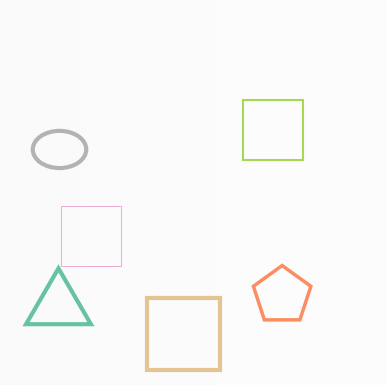[{"shape": "triangle", "thickness": 3, "radius": 0.48, "center": [0.151, 0.206]}, {"shape": "pentagon", "thickness": 2.5, "radius": 0.39, "center": [0.728, 0.232]}, {"shape": "square", "thickness": 0.5, "radius": 0.39, "center": [0.235, 0.386]}, {"shape": "square", "thickness": 1.5, "radius": 0.39, "center": [0.704, 0.663]}, {"shape": "square", "thickness": 3, "radius": 0.47, "center": [0.474, 0.133]}, {"shape": "oval", "thickness": 3, "radius": 0.35, "center": [0.154, 0.612]}]